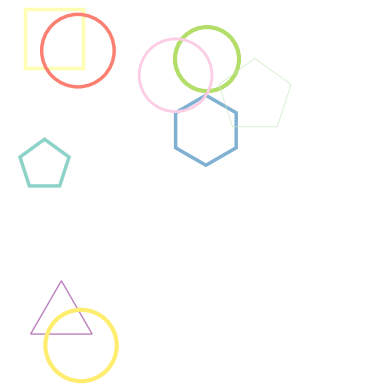[{"shape": "pentagon", "thickness": 2.5, "radius": 0.34, "center": [0.116, 0.571]}, {"shape": "square", "thickness": 2.5, "radius": 0.38, "center": [0.14, 0.899]}, {"shape": "circle", "thickness": 2.5, "radius": 0.47, "center": [0.202, 0.869]}, {"shape": "hexagon", "thickness": 2.5, "radius": 0.45, "center": [0.535, 0.662]}, {"shape": "circle", "thickness": 3, "radius": 0.42, "center": [0.538, 0.846]}, {"shape": "circle", "thickness": 2, "radius": 0.47, "center": [0.456, 0.805]}, {"shape": "triangle", "thickness": 1, "radius": 0.46, "center": [0.159, 0.178]}, {"shape": "pentagon", "thickness": 0.5, "radius": 0.49, "center": [0.662, 0.75]}, {"shape": "circle", "thickness": 3, "radius": 0.46, "center": [0.211, 0.103]}]